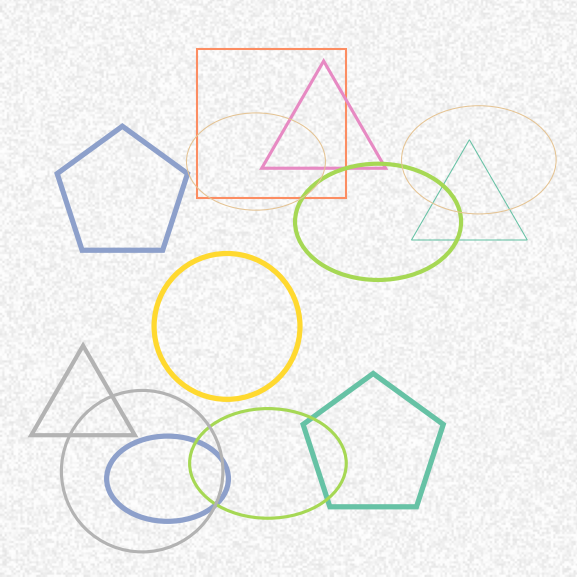[{"shape": "triangle", "thickness": 0.5, "radius": 0.58, "center": [0.813, 0.641]}, {"shape": "pentagon", "thickness": 2.5, "radius": 0.64, "center": [0.646, 0.225]}, {"shape": "square", "thickness": 1, "radius": 0.65, "center": [0.47, 0.785]}, {"shape": "pentagon", "thickness": 2.5, "radius": 0.59, "center": [0.212, 0.662]}, {"shape": "oval", "thickness": 2.5, "radius": 0.53, "center": [0.29, 0.17]}, {"shape": "triangle", "thickness": 1.5, "radius": 0.62, "center": [0.56, 0.77]}, {"shape": "oval", "thickness": 2, "radius": 0.72, "center": [0.655, 0.615]}, {"shape": "oval", "thickness": 1.5, "radius": 0.68, "center": [0.464, 0.197]}, {"shape": "circle", "thickness": 2.5, "radius": 0.63, "center": [0.393, 0.434]}, {"shape": "oval", "thickness": 0.5, "radius": 0.67, "center": [0.829, 0.722]}, {"shape": "oval", "thickness": 0.5, "radius": 0.6, "center": [0.443, 0.719]}, {"shape": "circle", "thickness": 1.5, "radius": 0.7, "center": [0.246, 0.183]}, {"shape": "triangle", "thickness": 2, "radius": 0.52, "center": [0.144, 0.297]}]